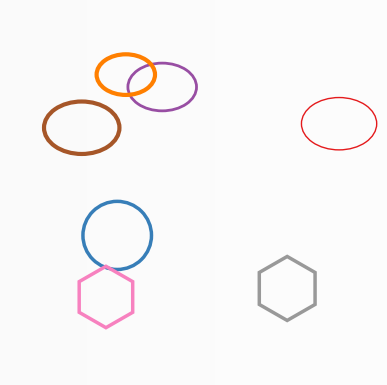[{"shape": "oval", "thickness": 1, "radius": 0.49, "center": [0.875, 0.679]}, {"shape": "circle", "thickness": 2.5, "radius": 0.44, "center": [0.302, 0.389]}, {"shape": "oval", "thickness": 2, "radius": 0.44, "center": [0.419, 0.774]}, {"shape": "oval", "thickness": 3, "radius": 0.38, "center": [0.325, 0.806]}, {"shape": "oval", "thickness": 3, "radius": 0.49, "center": [0.211, 0.668]}, {"shape": "hexagon", "thickness": 2.5, "radius": 0.4, "center": [0.273, 0.229]}, {"shape": "hexagon", "thickness": 2.5, "radius": 0.42, "center": [0.741, 0.251]}]